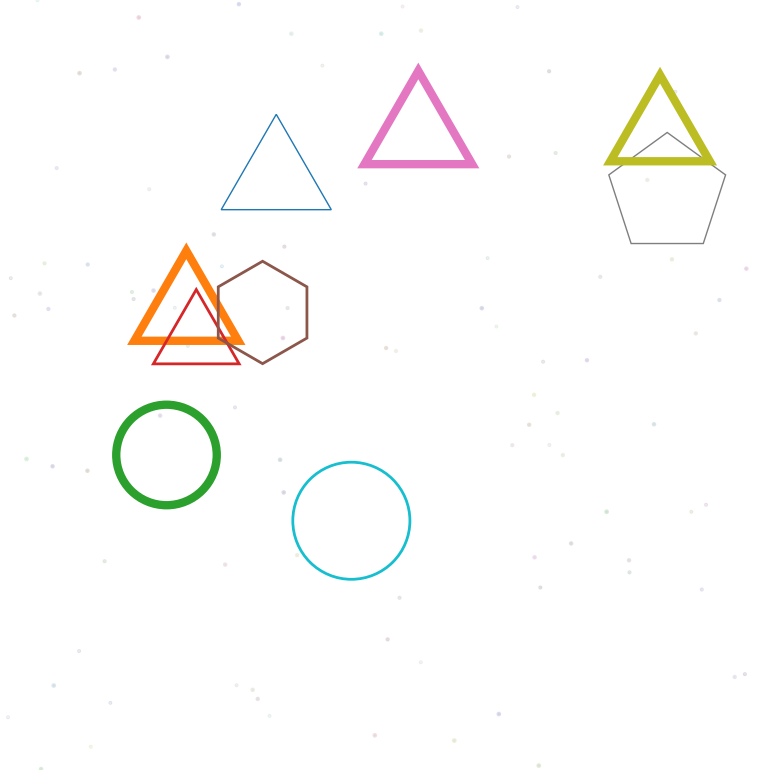[{"shape": "triangle", "thickness": 0.5, "radius": 0.41, "center": [0.359, 0.769]}, {"shape": "triangle", "thickness": 3, "radius": 0.39, "center": [0.242, 0.596]}, {"shape": "circle", "thickness": 3, "radius": 0.33, "center": [0.216, 0.409]}, {"shape": "triangle", "thickness": 1, "radius": 0.32, "center": [0.255, 0.56]}, {"shape": "hexagon", "thickness": 1, "radius": 0.33, "center": [0.341, 0.594]}, {"shape": "triangle", "thickness": 3, "radius": 0.4, "center": [0.543, 0.827]}, {"shape": "pentagon", "thickness": 0.5, "radius": 0.4, "center": [0.866, 0.748]}, {"shape": "triangle", "thickness": 3, "radius": 0.37, "center": [0.857, 0.828]}, {"shape": "circle", "thickness": 1, "radius": 0.38, "center": [0.456, 0.324]}]